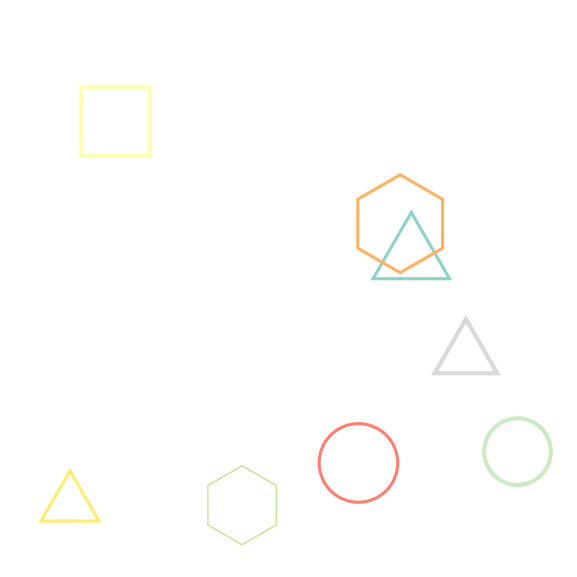[{"shape": "triangle", "thickness": 1.5, "radius": 0.38, "center": [0.712, 0.555]}, {"shape": "square", "thickness": 2, "radius": 0.3, "center": [0.2, 0.789]}, {"shape": "circle", "thickness": 1.5, "radius": 0.34, "center": [0.621, 0.198]}, {"shape": "hexagon", "thickness": 1.5, "radius": 0.42, "center": [0.693, 0.612]}, {"shape": "hexagon", "thickness": 0.5, "radius": 0.34, "center": [0.419, 0.124]}, {"shape": "triangle", "thickness": 2, "radius": 0.31, "center": [0.807, 0.384]}, {"shape": "circle", "thickness": 2, "radius": 0.29, "center": [0.896, 0.217]}, {"shape": "triangle", "thickness": 1.5, "radius": 0.29, "center": [0.121, 0.126]}]